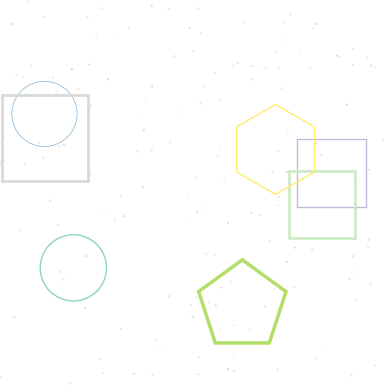[{"shape": "circle", "thickness": 1, "radius": 0.43, "center": [0.191, 0.304]}, {"shape": "square", "thickness": 1, "radius": 0.44, "center": [0.861, 0.551]}, {"shape": "circle", "thickness": 0.5, "radius": 0.42, "center": [0.115, 0.704]}, {"shape": "pentagon", "thickness": 2.5, "radius": 0.6, "center": [0.629, 0.206]}, {"shape": "square", "thickness": 2, "radius": 0.56, "center": [0.117, 0.641]}, {"shape": "square", "thickness": 2, "radius": 0.43, "center": [0.836, 0.468]}, {"shape": "hexagon", "thickness": 1, "radius": 0.58, "center": [0.716, 0.612]}]